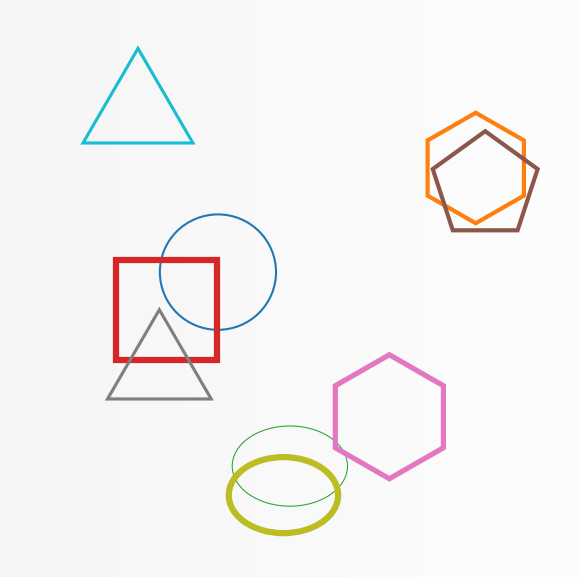[{"shape": "circle", "thickness": 1, "radius": 0.5, "center": [0.375, 0.528]}, {"shape": "hexagon", "thickness": 2, "radius": 0.48, "center": [0.819, 0.708]}, {"shape": "oval", "thickness": 0.5, "radius": 0.5, "center": [0.499, 0.192]}, {"shape": "square", "thickness": 3, "radius": 0.43, "center": [0.287, 0.462]}, {"shape": "pentagon", "thickness": 2, "radius": 0.47, "center": [0.835, 0.677]}, {"shape": "hexagon", "thickness": 2.5, "radius": 0.54, "center": [0.67, 0.278]}, {"shape": "triangle", "thickness": 1.5, "radius": 0.52, "center": [0.274, 0.36]}, {"shape": "oval", "thickness": 3, "radius": 0.47, "center": [0.488, 0.142]}, {"shape": "triangle", "thickness": 1.5, "radius": 0.55, "center": [0.237, 0.806]}]